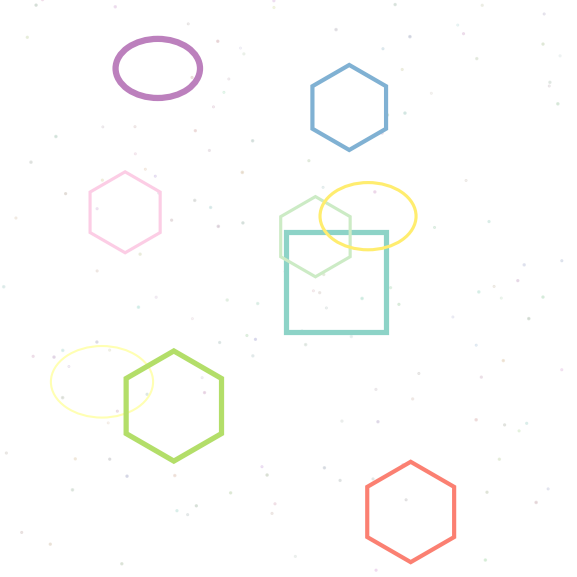[{"shape": "square", "thickness": 2.5, "radius": 0.43, "center": [0.582, 0.51]}, {"shape": "oval", "thickness": 1, "radius": 0.44, "center": [0.177, 0.338]}, {"shape": "hexagon", "thickness": 2, "radius": 0.43, "center": [0.711, 0.113]}, {"shape": "hexagon", "thickness": 2, "radius": 0.37, "center": [0.605, 0.813]}, {"shape": "hexagon", "thickness": 2.5, "radius": 0.48, "center": [0.301, 0.296]}, {"shape": "hexagon", "thickness": 1.5, "radius": 0.35, "center": [0.217, 0.632]}, {"shape": "oval", "thickness": 3, "radius": 0.37, "center": [0.273, 0.881]}, {"shape": "hexagon", "thickness": 1.5, "radius": 0.35, "center": [0.546, 0.589]}, {"shape": "oval", "thickness": 1.5, "radius": 0.42, "center": [0.637, 0.625]}]